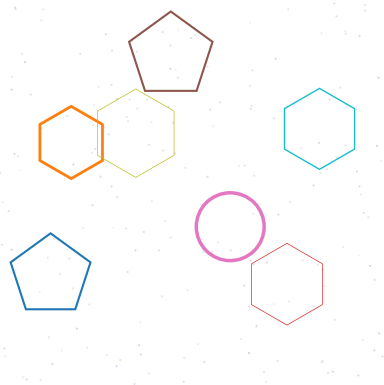[{"shape": "pentagon", "thickness": 1.5, "radius": 0.55, "center": [0.131, 0.285]}, {"shape": "hexagon", "thickness": 2, "radius": 0.47, "center": [0.185, 0.63]}, {"shape": "hexagon", "thickness": 0.5, "radius": 0.53, "center": [0.745, 0.262]}, {"shape": "pentagon", "thickness": 1.5, "radius": 0.57, "center": [0.444, 0.856]}, {"shape": "circle", "thickness": 2.5, "radius": 0.44, "center": [0.598, 0.411]}, {"shape": "hexagon", "thickness": 0.5, "radius": 0.57, "center": [0.353, 0.654]}, {"shape": "hexagon", "thickness": 1, "radius": 0.53, "center": [0.83, 0.665]}]